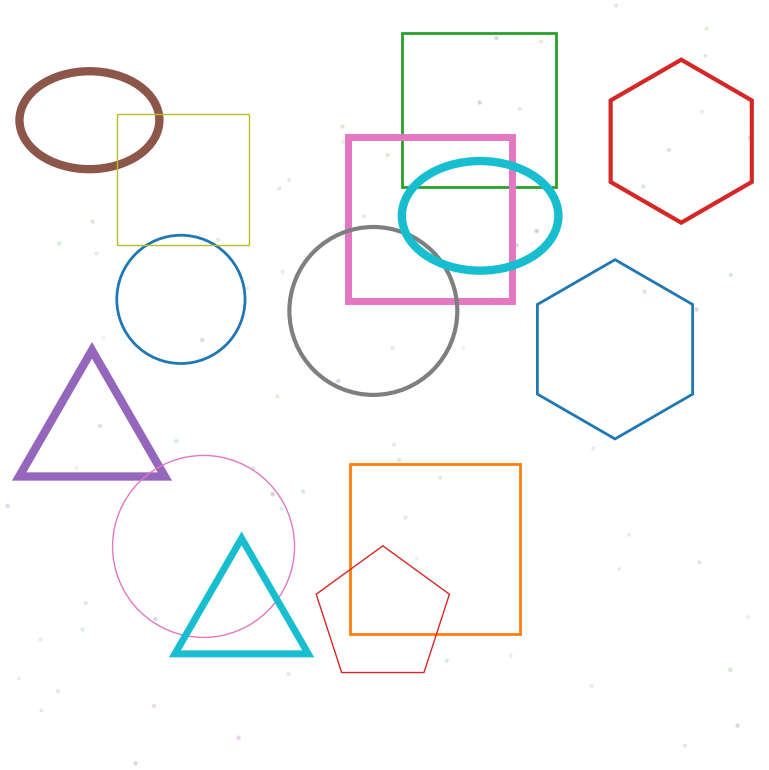[{"shape": "hexagon", "thickness": 1, "radius": 0.58, "center": [0.799, 0.546]}, {"shape": "circle", "thickness": 1, "radius": 0.42, "center": [0.235, 0.611]}, {"shape": "square", "thickness": 1, "radius": 0.55, "center": [0.565, 0.287]}, {"shape": "square", "thickness": 1, "radius": 0.5, "center": [0.622, 0.857]}, {"shape": "pentagon", "thickness": 0.5, "radius": 0.45, "center": [0.497, 0.2]}, {"shape": "hexagon", "thickness": 1.5, "radius": 0.53, "center": [0.885, 0.817]}, {"shape": "triangle", "thickness": 3, "radius": 0.55, "center": [0.119, 0.436]}, {"shape": "oval", "thickness": 3, "radius": 0.45, "center": [0.116, 0.844]}, {"shape": "circle", "thickness": 0.5, "radius": 0.59, "center": [0.264, 0.29]}, {"shape": "square", "thickness": 2.5, "radius": 0.53, "center": [0.559, 0.716]}, {"shape": "circle", "thickness": 1.5, "radius": 0.55, "center": [0.485, 0.596]}, {"shape": "square", "thickness": 0.5, "radius": 0.43, "center": [0.238, 0.767]}, {"shape": "triangle", "thickness": 2.5, "radius": 0.5, "center": [0.314, 0.201]}, {"shape": "oval", "thickness": 3, "radius": 0.51, "center": [0.624, 0.72]}]